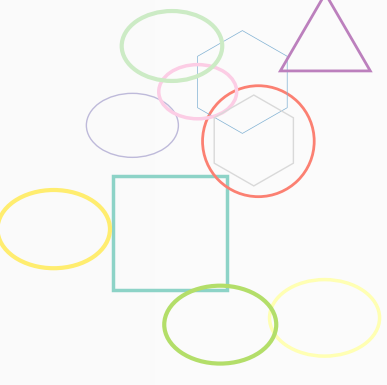[{"shape": "square", "thickness": 2.5, "radius": 0.74, "center": [0.439, 0.395]}, {"shape": "oval", "thickness": 2.5, "radius": 0.71, "center": [0.838, 0.174]}, {"shape": "oval", "thickness": 1, "radius": 0.59, "center": [0.342, 0.674]}, {"shape": "circle", "thickness": 2, "radius": 0.72, "center": [0.667, 0.633]}, {"shape": "hexagon", "thickness": 0.5, "radius": 0.67, "center": [0.626, 0.787]}, {"shape": "oval", "thickness": 3, "radius": 0.72, "center": [0.568, 0.157]}, {"shape": "oval", "thickness": 2.5, "radius": 0.5, "center": [0.51, 0.762]}, {"shape": "hexagon", "thickness": 1, "radius": 0.59, "center": [0.655, 0.635]}, {"shape": "triangle", "thickness": 2, "radius": 0.67, "center": [0.84, 0.883]}, {"shape": "oval", "thickness": 3, "radius": 0.65, "center": [0.444, 0.881]}, {"shape": "oval", "thickness": 3, "radius": 0.73, "center": [0.139, 0.405]}]